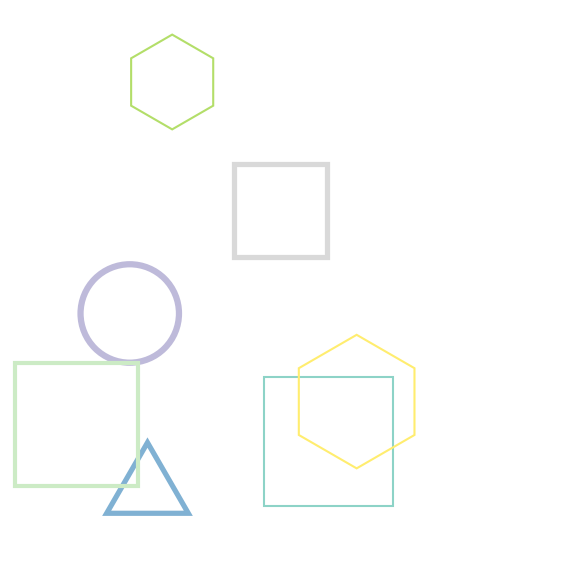[{"shape": "square", "thickness": 1, "radius": 0.56, "center": [0.568, 0.235]}, {"shape": "circle", "thickness": 3, "radius": 0.43, "center": [0.225, 0.456]}, {"shape": "triangle", "thickness": 2.5, "radius": 0.41, "center": [0.255, 0.151]}, {"shape": "hexagon", "thickness": 1, "radius": 0.41, "center": [0.298, 0.857]}, {"shape": "square", "thickness": 2.5, "radius": 0.4, "center": [0.486, 0.634]}, {"shape": "square", "thickness": 2, "radius": 0.53, "center": [0.132, 0.264]}, {"shape": "hexagon", "thickness": 1, "radius": 0.58, "center": [0.618, 0.304]}]